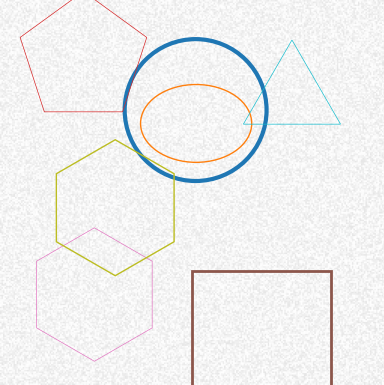[{"shape": "circle", "thickness": 3, "radius": 0.92, "center": [0.508, 0.714]}, {"shape": "oval", "thickness": 1, "radius": 0.72, "center": [0.509, 0.679]}, {"shape": "pentagon", "thickness": 0.5, "radius": 0.86, "center": [0.217, 0.849]}, {"shape": "square", "thickness": 2, "radius": 0.9, "center": [0.68, 0.114]}, {"shape": "hexagon", "thickness": 0.5, "radius": 0.87, "center": [0.245, 0.235]}, {"shape": "hexagon", "thickness": 1, "radius": 0.88, "center": [0.299, 0.46]}, {"shape": "triangle", "thickness": 0.5, "radius": 0.73, "center": [0.758, 0.75]}]